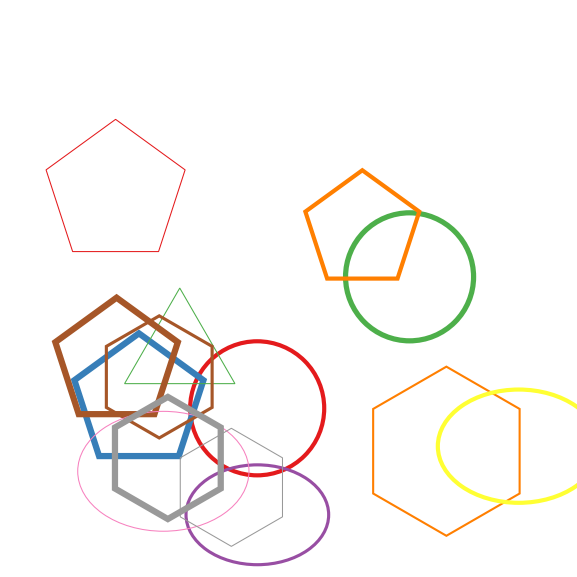[{"shape": "circle", "thickness": 2, "radius": 0.58, "center": [0.445, 0.292]}, {"shape": "pentagon", "thickness": 0.5, "radius": 0.63, "center": [0.2, 0.666]}, {"shape": "pentagon", "thickness": 3, "radius": 0.59, "center": [0.241, 0.304]}, {"shape": "triangle", "thickness": 0.5, "radius": 0.55, "center": [0.311, 0.39]}, {"shape": "circle", "thickness": 2.5, "radius": 0.55, "center": [0.709, 0.52]}, {"shape": "oval", "thickness": 1.5, "radius": 0.62, "center": [0.446, 0.108]}, {"shape": "pentagon", "thickness": 2, "radius": 0.52, "center": [0.627, 0.601]}, {"shape": "hexagon", "thickness": 1, "radius": 0.73, "center": [0.773, 0.218]}, {"shape": "oval", "thickness": 2, "radius": 0.7, "center": [0.898, 0.227]}, {"shape": "pentagon", "thickness": 3, "radius": 0.56, "center": [0.202, 0.372]}, {"shape": "hexagon", "thickness": 1.5, "radius": 0.53, "center": [0.276, 0.346]}, {"shape": "oval", "thickness": 0.5, "radius": 0.74, "center": [0.283, 0.183]}, {"shape": "hexagon", "thickness": 3, "radius": 0.53, "center": [0.291, 0.206]}, {"shape": "hexagon", "thickness": 0.5, "radius": 0.51, "center": [0.401, 0.155]}]